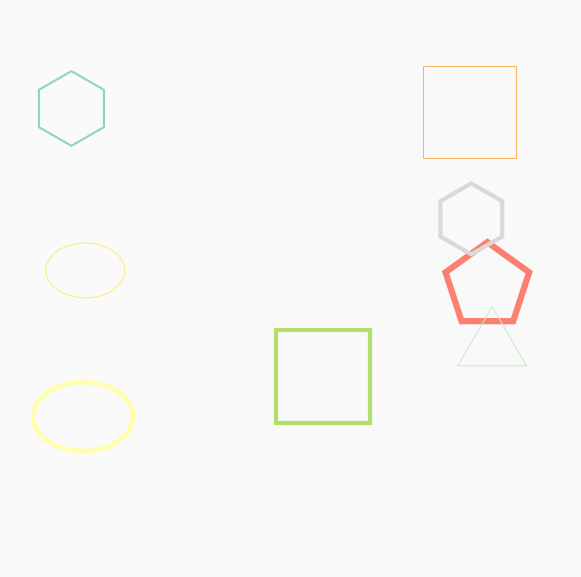[{"shape": "hexagon", "thickness": 1, "radius": 0.32, "center": [0.123, 0.811]}, {"shape": "oval", "thickness": 2.5, "radius": 0.43, "center": [0.143, 0.278]}, {"shape": "pentagon", "thickness": 3, "radius": 0.38, "center": [0.838, 0.504]}, {"shape": "square", "thickness": 0.5, "radius": 0.4, "center": [0.807, 0.805]}, {"shape": "square", "thickness": 2, "radius": 0.4, "center": [0.556, 0.347]}, {"shape": "hexagon", "thickness": 2, "radius": 0.31, "center": [0.811, 0.62]}, {"shape": "triangle", "thickness": 0.5, "radius": 0.34, "center": [0.847, 0.4]}, {"shape": "oval", "thickness": 0.5, "radius": 0.34, "center": [0.147, 0.531]}]